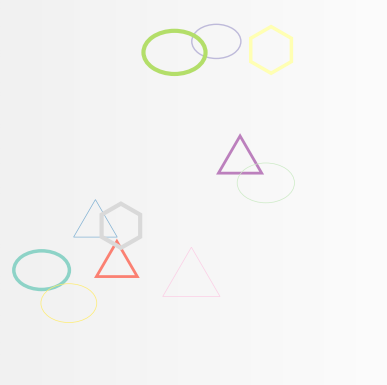[{"shape": "oval", "thickness": 2.5, "radius": 0.36, "center": [0.107, 0.298]}, {"shape": "hexagon", "thickness": 2.5, "radius": 0.3, "center": [0.7, 0.87]}, {"shape": "oval", "thickness": 1, "radius": 0.32, "center": [0.558, 0.892]}, {"shape": "triangle", "thickness": 2, "radius": 0.3, "center": [0.302, 0.312]}, {"shape": "triangle", "thickness": 0.5, "radius": 0.33, "center": [0.246, 0.417]}, {"shape": "oval", "thickness": 3, "radius": 0.4, "center": [0.45, 0.864]}, {"shape": "triangle", "thickness": 0.5, "radius": 0.43, "center": [0.494, 0.273]}, {"shape": "hexagon", "thickness": 3, "radius": 0.29, "center": [0.312, 0.414]}, {"shape": "triangle", "thickness": 2, "radius": 0.32, "center": [0.62, 0.582]}, {"shape": "oval", "thickness": 0.5, "radius": 0.37, "center": [0.686, 0.525]}, {"shape": "oval", "thickness": 0.5, "radius": 0.36, "center": [0.178, 0.213]}]